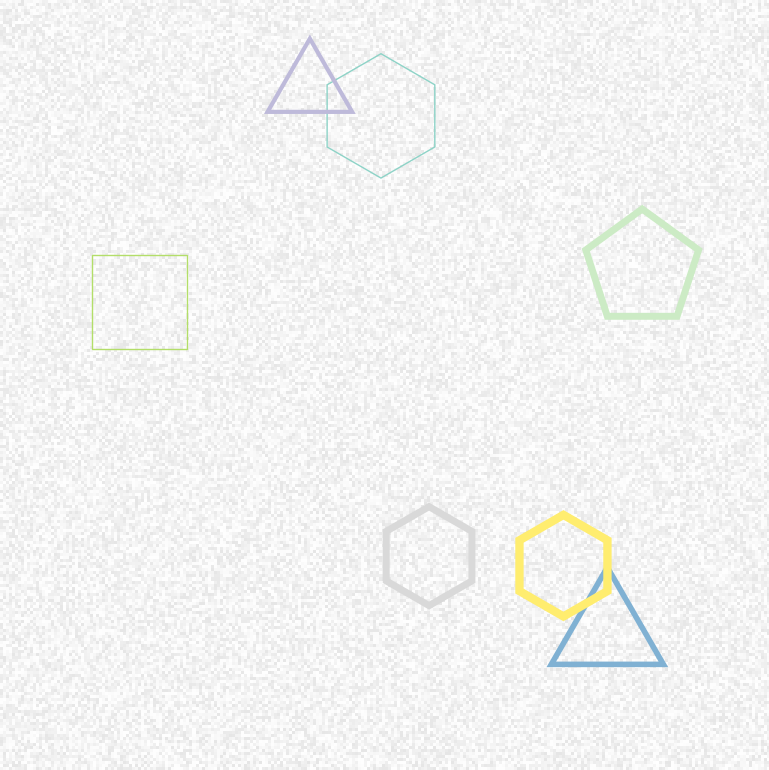[{"shape": "hexagon", "thickness": 0.5, "radius": 0.4, "center": [0.495, 0.849]}, {"shape": "triangle", "thickness": 1.5, "radius": 0.32, "center": [0.402, 0.886]}, {"shape": "triangle", "thickness": 2, "radius": 0.42, "center": [0.789, 0.179]}, {"shape": "square", "thickness": 0.5, "radius": 0.31, "center": [0.181, 0.608]}, {"shape": "hexagon", "thickness": 2.5, "radius": 0.32, "center": [0.557, 0.278]}, {"shape": "pentagon", "thickness": 2.5, "radius": 0.39, "center": [0.834, 0.652]}, {"shape": "hexagon", "thickness": 3, "radius": 0.33, "center": [0.732, 0.265]}]